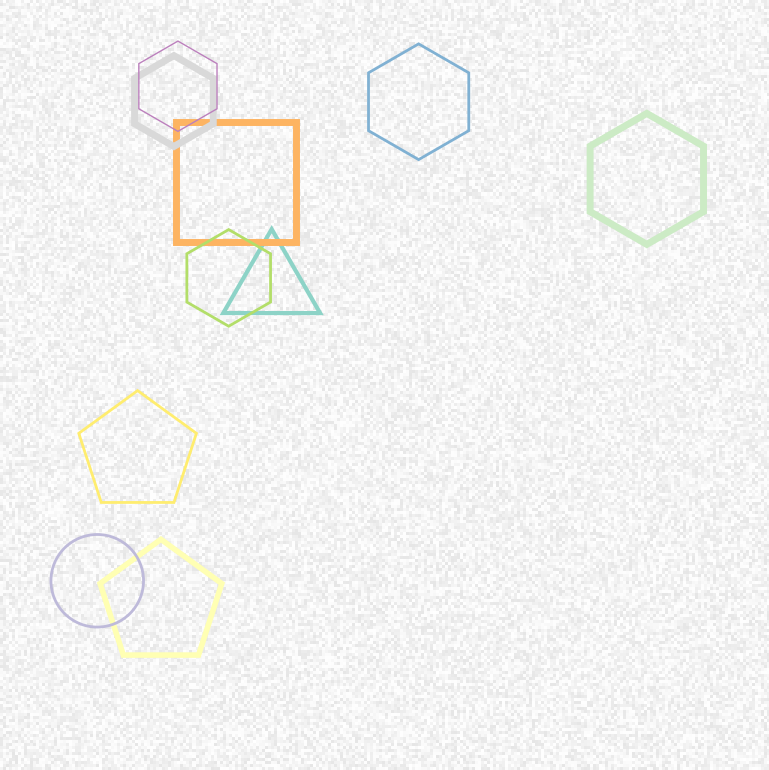[{"shape": "triangle", "thickness": 1.5, "radius": 0.36, "center": [0.353, 0.63]}, {"shape": "pentagon", "thickness": 2, "radius": 0.42, "center": [0.209, 0.216]}, {"shape": "circle", "thickness": 1, "radius": 0.3, "center": [0.126, 0.246]}, {"shape": "hexagon", "thickness": 1, "radius": 0.38, "center": [0.544, 0.868]}, {"shape": "square", "thickness": 2.5, "radius": 0.39, "center": [0.306, 0.763]}, {"shape": "hexagon", "thickness": 1, "radius": 0.31, "center": [0.297, 0.639]}, {"shape": "hexagon", "thickness": 2.5, "radius": 0.3, "center": [0.226, 0.869]}, {"shape": "hexagon", "thickness": 0.5, "radius": 0.29, "center": [0.231, 0.888]}, {"shape": "hexagon", "thickness": 2.5, "radius": 0.43, "center": [0.84, 0.768]}, {"shape": "pentagon", "thickness": 1, "radius": 0.4, "center": [0.179, 0.412]}]